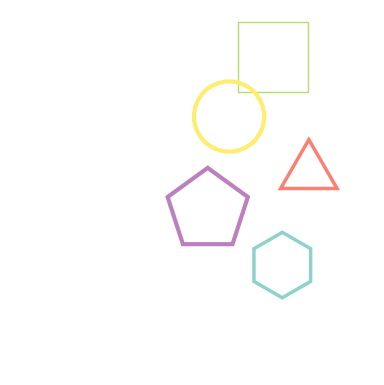[{"shape": "hexagon", "thickness": 2.5, "radius": 0.42, "center": [0.733, 0.312]}, {"shape": "triangle", "thickness": 2.5, "radius": 0.42, "center": [0.802, 0.553]}, {"shape": "square", "thickness": 1, "radius": 0.45, "center": [0.709, 0.852]}, {"shape": "pentagon", "thickness": 3, "radius": 0.55, "center": [0.54, 0.454]}, {"shape": "circle", "thickness": 3, "radius": 0.46, "center": [0.595, 0.697]}]